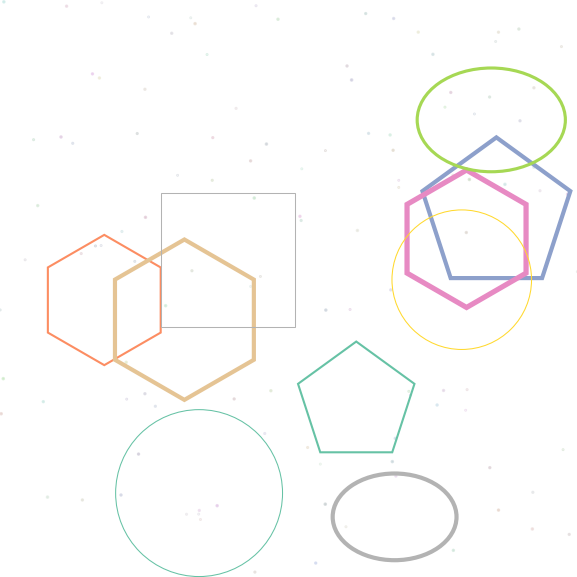[{"shape": "pentagon", "thickness": 1, "radius": 0.53, "center": [0.617, 0.302]}, {"shape": "circle", "thickness": 0.5, "radius": 0.72, "center": [0.345, 0.145]}, {"shape": "hexagon", "thickness": 1, "radius": 0.56, "center": [0.181, 0.48]}, {"shape": "pentagon", "thickness": 2, "radius": 0.67, "center": [0.86, 0.627]}, {"shape": "hexagon", "thickness": 2.5, "radius": 0.59, "center": [0.808, 0.586]}, {"shape": "oval", "thickness": 1.5, "radius": 0.64, "center": [0.851, 0.792]}, {"shape": "circle", "thickness": 0.5, "radius": 0.6, "center": [0.8, 0.515]}, {"shape": "hexagon", "thickness": 2, "radius": 0.69, "center": [0.319, 0.446]}, {"shape": "square", "thickness": 0.5, "radius": 0.58, "center": [0.395, 0.549]}, {"shape": "oval", "thickness": 2, "radius": 0.54, "center": [0.683, 0.104]}]